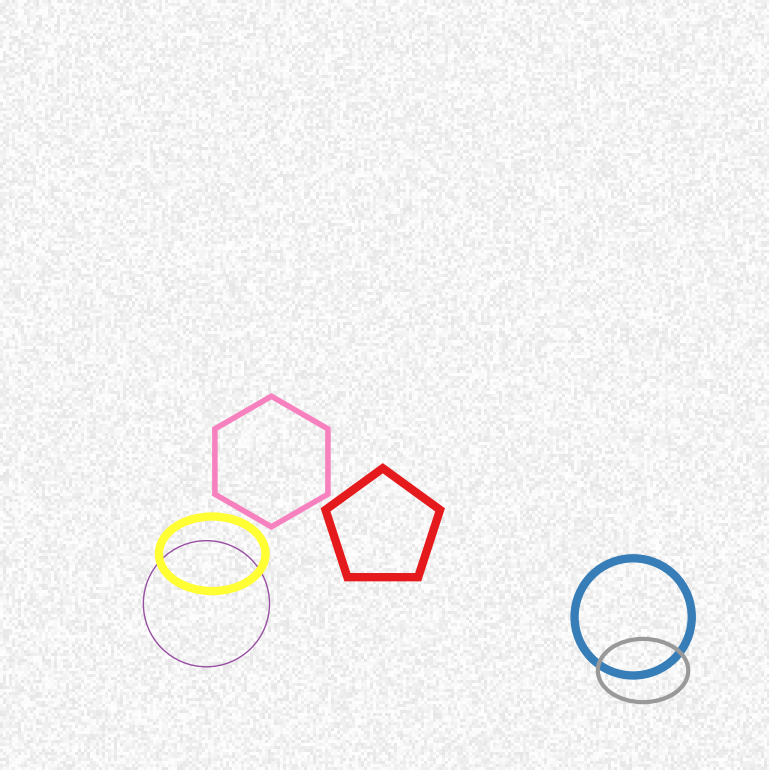[{"shape": "pentagon", "thickness": 3, "radius": 0.39, "center": [0.497, 0.314]}, {"shape": "circle", "thickness": 3, "radius": 0.38, "center": [0.822, 0.199]}, {"shape": "circle", "thickness": 0.5, "radius": 0.41, "center": [0.268, 0.216]}, {"shape": "oval", "thickness": 3, "radius": 0.35, "center": [0.276, 0.281]}, {"shape": "hexagon", "thickness": 2, "radius": 0.42, "center": [0.352, 0.401]}, {"shape": "oval", "thickness": 1.5, "radius": 0.29, "center": [0.835, 0.129]}]